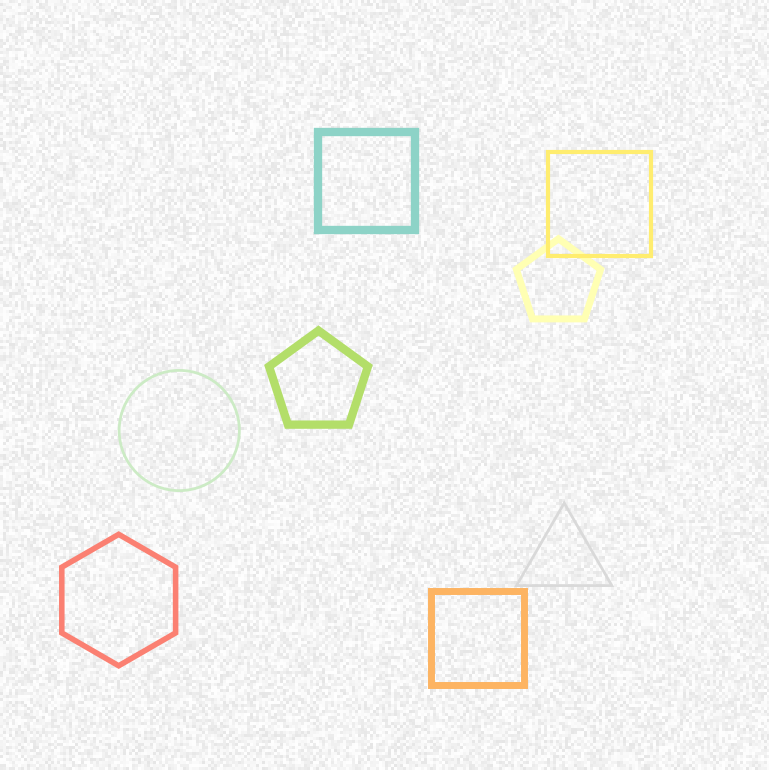[{"shape": "square", "thickness": 3, "radius": 0.32, "center": [0.476, 0.765]}, {"shape": "pentagon", "thickness": 2.5, "radius": 0.29, "center": [0.725, 0.632]}, {"shape": "hexagon", "thickness": 2, "radius": 0.43, "center": [0.154, 0.221]}, {"shape": "square", "thickness": 2.5, "radius": 0.3, "center": [0.62, 0.172]}, {"shape": "pentagon", "thickness": 3, "radius": 0.34, "center": [0.414, 0.503]}, {"shape": "triangle", "thickness": 1, "radius": 0.36, "center": [0.733, 0.275]}, {"shape": "circle", "thickness": 1, "radius": 0.39, "center": [0.233, 0.441]}, {"shape": "square", "thickness": 1.5, "radius": 0.34, "center": [0.779, 0.735]}]